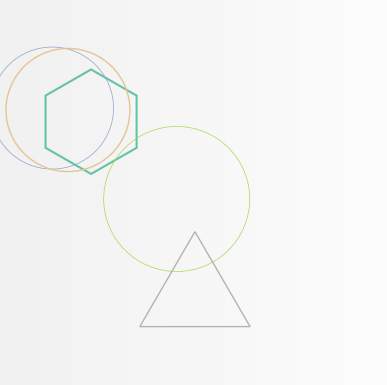[{"shape": "hexagon", "thickness": 1.5, "radius": 0.68, "center": [0.235, 0.684]}, {"shape": "circle", "thickness": 0.5, "radius": 0.79, "center": [0.135, 0.719]}, {"shape": "circle", "thickness": 0.5, "radius": 0.94, "center": [0.456, 0.483]}, {"shape": "circle", "thickness": 1, "radius": 0.8, "center": [0.175, 0.714]}, {"shape": "triangle", "thickness": 1, "radius": 0.82, "center": [0.503, 0.234]}]